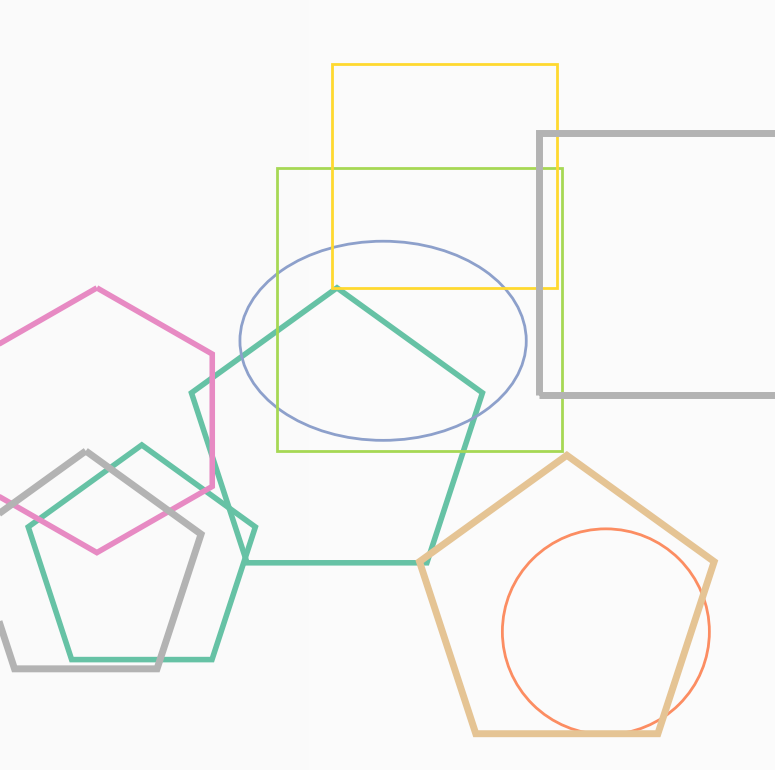[{"shape": "pentagon", "thickness": 2, "radius": 0.99, "center": [0.435, 0.429]}, {"shape": "pentagon", "thickness": 2, "radius": 0.77, "center": [0.183, 0.268]}, {"shape": "circle", "thickness": 1, "radius": 0.67, "center": [0.782, 0.18]}, {"shape": "oval", "thickness": 1, "radius": 0.92, "center": [0.494, 0.557]}, {"shape": "hexagon", "thickness": 2, "radius": 0.86, "center": [0.125, 0.454]}, {"shape": "square", "thickness": 1, "radius": 0.92, "center": [0.542, 0.598]}, {"shape": "square", "thickness": 1, "radius": 0.73, "center": [0.573, 0.772]}, {"shape": "pentagon", "thickness": 2.5, "radius": 1.0, "center": [0.731, 0.209]}, {"shape": "pentagon", "thickness": 2.5, "radius": 0.78, "center": [0.111, 0.258]}, {"shape": "square", "thickness": 2.5, "radius": 0.85, "center": [0.866, 0.657]}]